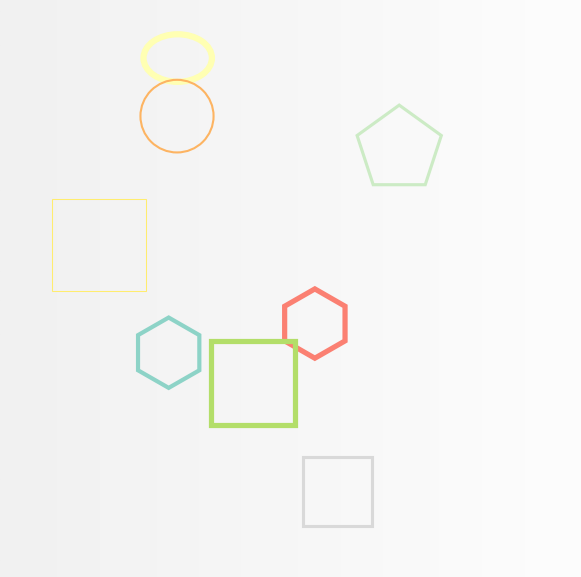[{"shape": "hexagon", "thickness": 2, "radius": 0.3, "center": [0.29, 0.388]}, {"shape": "oval", "thickness": 3, "radius": 0.29, "center": [0.306, 0.899]}, {"shape": "hexagon", "thickness": 2.5, "radius": 0.3, "center": [0.542, 0.439]}, {"shape": "circle", "thickness": 1, "radius": 0.31, "center": [0.305, 0.798]}, {"shape": "square", "thickness": 2.5, "radius": 0.36, "center": [0.435, 0.336]}, {"shape": "square", "thickness": 1.5, "radius": 0.3, "center": [0.581, 0.149]}, {"shape": "pentagon", "thickness": 1.5, "radius": 0.38, "center": [0.687, 0.741]}, {"shape": "square", "thickness": 0.5, "radius": 0.4, "center": [0.17, 0.575]}]